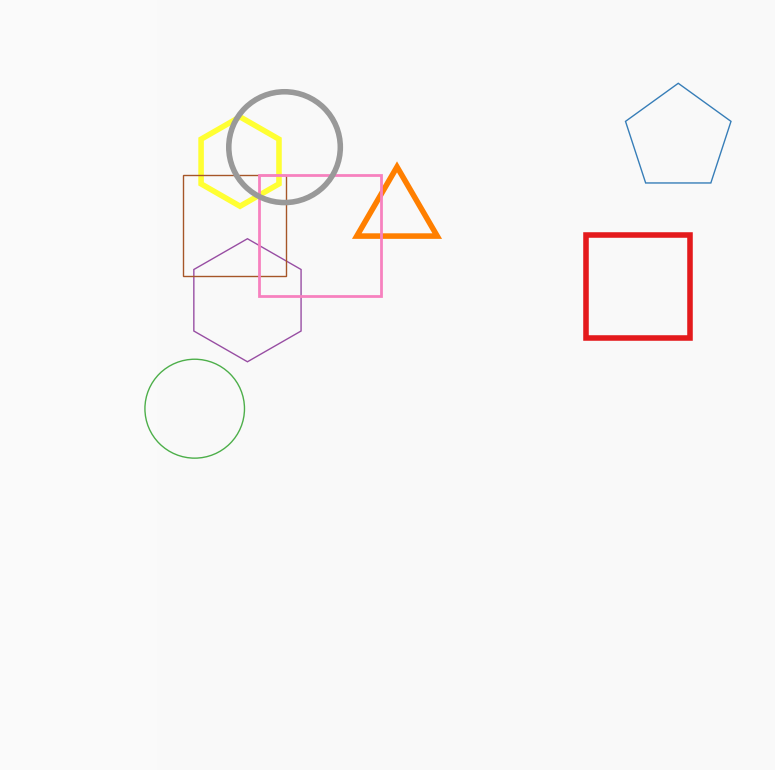[{"shape": "square", "thickness": 2, "radius": 0.33, "center": [0.823, 0.628]}, {"shape": "pentagon", "thickness": 0.5, "radius": 0.36, "center": [0.875, 0.82]}, {"shape": "circle", "thickness": 0.5, "radius": 0.32, "center": [0.251, 0.469]}, {"shape": "hexagon", "thickness": 0.5, "radius": 0.4, "center": [0.319, 0.61]}, {"shape": "triangle", "thickness": 2, "radius": 0.3, "center": [0.512, 0.723]}, {"shape": "hexagon", "thickness": 2, "radius": 0.29, "center": [0.31, 0.79]}, {"shape": "square", "thickness": 0.5, "radius": 0.33, "center": [0.303, 0.707]}, {"shape": "square", "thickness": 1, "radius": 0.39, "center": [0.413, 0.694]}, {"shape": "circle", "thickness": 2, "radius": 0.36, "center": [0.367, 0.809]}]